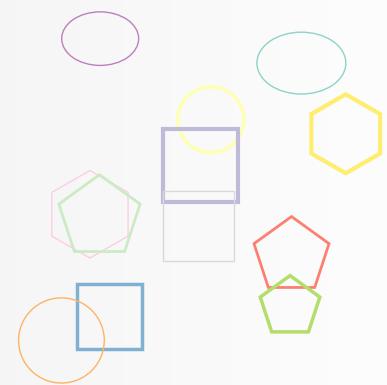[{"shape": "oval", "thickness": 1, "radius": 0.57, "center": [0.778, 0.836]}, {"shape": "circle", "thickness": 2.5, "radius": 0.43, "center": [0.544, 0.689]}, {"shape": "square", "thickness": 3, "radius": 0.48, "center": [0.517, 0.57]}, {"shape": "pentagon", "thickness": 2, "radius": 0.51, "center": [0.752, 0.336]}, {"shape": "square", "thickness": 2.5, "radius": 0.42, "center": [0.283, 0.178]}, {"shape": "circle", "thickness": 1, "radius": 0.55, "center": [0.159, 0.116]}, {"shape": "pentagon", "thickness": 2.5, "radius": 0.4, "center": [0.749, 0.203]}, {"shape": "hexagon", "thickness": 1, "radius": 0.57, "center": [0.232, 0.443]}, {"shape": "square", "thickness": 1, "radius": 0.45, "center": [0.512, 0.413]}, {"shape": "oval", "thickness": 1, "radius": 0.5, "center": [0.258, 0.9]}, {"shape": "pentagon", "thickness": 2, "radius": 0.55, "center": [0.257, 0.436]}, {"shape": "hexagon", "thickness": 3, "radius": 0.51, "center": [0.892, 0.653]}]